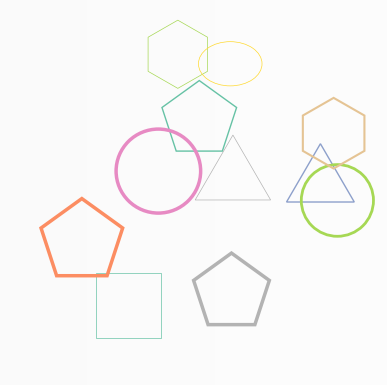[{"shape": "square", "thickness": 0.5, "radius": 0.42, "center": [0.332, 0.207]}, {"shape": "pentagon", "thickness": 1, "radius": 0.51, "center": [0.514, 0.689]}, {"shape": "pentagon", "thickness": 2.5, "radius": 0.55, "center": [0.211, 0.373]}, {"shape": "triangle", "thickness": 1, "radius": 0.5, "center": [0.827, 0.526]}, {"shape": "circle", "thickness": 2.5, "radius": 0.55, "center": [0.409, 0.556]}, {"shape": "hexagon", "thickness": 0.5, "radius": 0.44, "center": [0.459, 0.859]}, {"shape": "circle", "thickness": 2, "radius": 0.47, "center": [0.871, 0.479]}, {"shape": "oval", "thickness": 0.5, "radius": 0.41, "center": [0.594, 0.834]}, {"shape": "hexagon", "thickness": 1.5, "radius": 0.46, "center": [0.861, 0.654]}, {"shape": "pentagon", "thickness": 2.5, "radius": 0.51, "center": [0.597, 0.24]}, {"shape": "triangle", "thickness": 0.5, "radius": 0.56, "center": [0.601, 0.537]}]